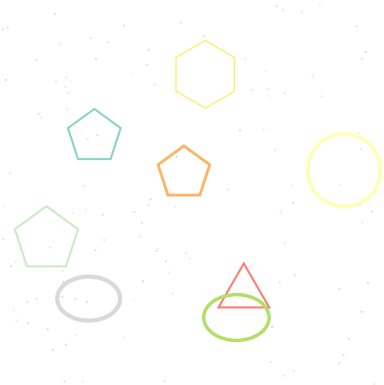[{"shape": "pentagon", "thickness": 1.5, "radius": 0.36, "center": [0.245, 0.645]}, {"shape": "circle", "thickness": 2.5, "radius": 0.47, "center": [0.894, 0.558]}, {"shape": "triangle", "thickness": 1.5, "radius": 0.38, "center": [0.633, 0.24]}, {"shape": "pentagon", "thickness": 2, "radius": 0.35, "center": [0.478, 0.55]}, {"shape": "oval", "thickness": 2.5, "radius": 0.42, "center": [0.614, 0.175]}, {"shape": "oval", "thickness": 3, "radius": 0.41, "center": [0.23, 0.224]}, {"shape": "pentagon", "thickness": 1.5, "radius": 0.43, "center": [0.121, 0.378]}, {"shape": "hexagon", "thickness": 1, "radius": 0.44, "center": [0.533, 0.807]}]